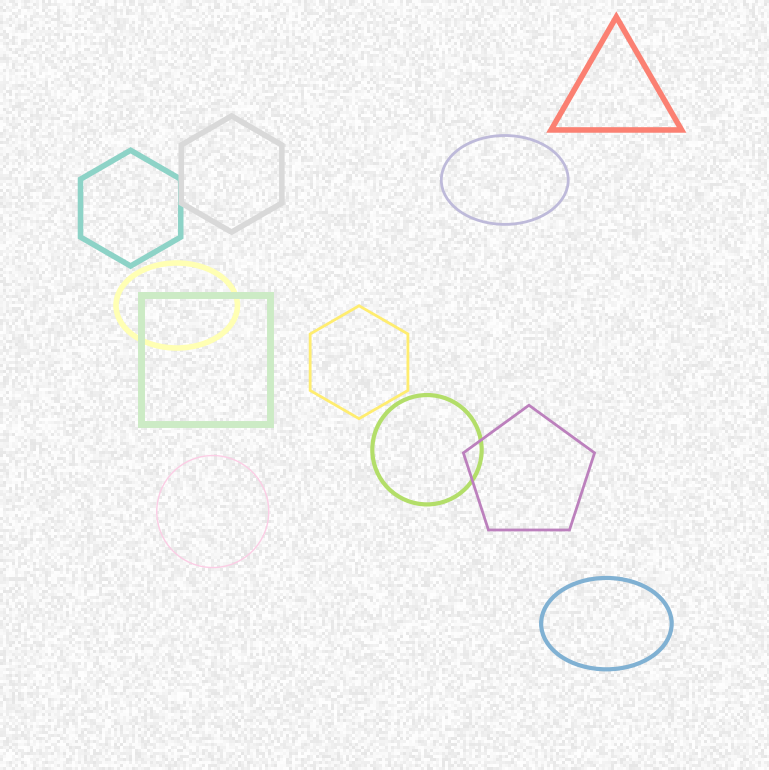[{"shape": "hexagon", "thickness": 2, "radius": 0.38, "center": [0.17, 0.73]}, {"shape": "oval", "thickness": 2, "radius": 0.39, "center": [0.23, 0.603]}, {"shape": "oval", "thickness": 1, "radius": 0.41, "center": [0.656, 0.766]}, {"shape": "triangle", "thickness": 2, "radius": 0.49, "center": [0.8, 0.88]}, {"shape": "oval", "thickness": 1.5, "radius": 0.42, "center": [0.788, 0.19]}, {"shape": "circle", "thickness": 1.5, "radius": 0.36, "center": [0.555, 0.416]}, {"shape": "circle", "thickness": 0.5, "radius": 0.36, "center": [0.276, 0.336]}, {"shape": "hexagon", "thickness": 2, "radius": 0.38, "center": [0.301, 0.774]}, {"shape": "pentagon", "thickness": 1, "radius": 0.45, "center": [0.687, 0.384]}, {"shape": "square", "thickness": 2.5, "radius": 0.42, "center": [0.267, 0.533]}, {"shape": "hexagon", "thickness": 1, "radius": 0.37, "center": [0.466, 0.53]}]